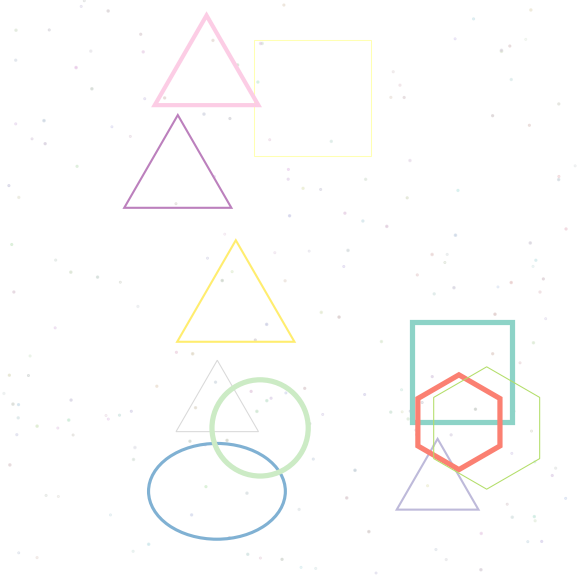[{"shape": "square", "thickness": 2.5, "radius": 0.43, "center": [0.8, 0.354]}, {"shape": "square", "thickness": 0.5, "radius": 0.5, "center": [0.541, 0.83]}, {"shape": "triangle", "thickness": 1, "radius": 0.41, "center": [0.758, 0.158]}, {"shape": "hexagon", "thickness": 2.5, "radius": 0.41, "center": [0.795, 0.268]}, {"shape": "oval", "thickness": 1.5, "radius": 0.59, "center": [0.376, 0.148]}, {"shape": "hexagon", "thickness": 0.5, "radius": 0.53, "center": [0.843, 0.258]}, {"shape": "triangle", "thickness": 2, "radius": 0.52, "center": [0.358, 0.869]}, {"shape": "triangle", "thickness": 0.5, "radius": 0.41, "center": [0.376, 0.293]}, {"shape": "triangle", "thickness": 1, "radius": 0.54, "center": [0.308, 0.693]}, {"shape": "circle", "thickness": 2.5, "radius": 0.42, "center": [0.45, 0.258]}, {"shape": "triangle", "thickness": 1, "radius": 0.59, "center": [0.408, 0.466]}]